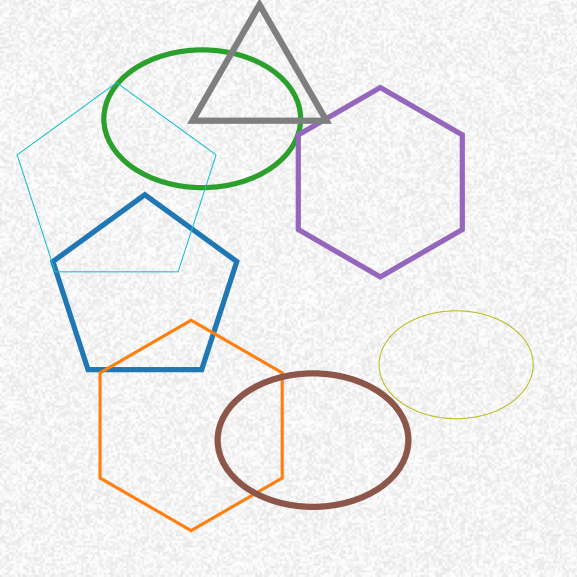[{"shape": "pentagon", "thickness": 2.5, "radius": 0.84, "center": [0.251, 0.495]}, {"shape": "hexagon", "thickness": 1.5, "radius": 0.91, "center": [0.331, 0.262]}, {"shape": "oval", "thickness": 2.5, "radius": 0.85, "center": [0.35, 0.793]}, {"shape": "hexagon", "thickness": 2.5, "radius": 0.82, "center": [0.659, 0.684]}, {"shape": "oval", "thickness": 3, "radius": 0.83, "center": [0.542, 0.237]}, {"shape": "triangle", "thickness": 3, "radius": 0.67, "center": [0.449, 0.857]}, {"shape": "oval", "thickness": 0.5, "radius": 0.67, "center": [0.79, 0.368]}, {"shape": "pentagon", "thickness": 0.5, "radius": 0.91, "center": [0.202, 0.675]}]